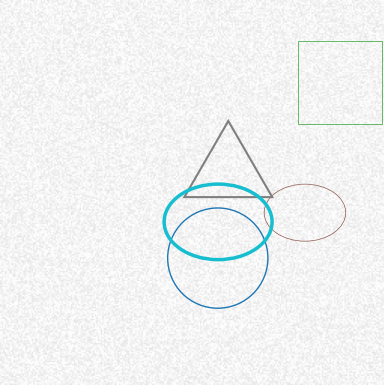[{"shape": "circle", "thickness": 1, "radius": 0.65, "center": [0.566, 0.33]}, {"shape": "square", "thickness": 0.5, "radius": 0.54, "center": [0.883, 0.786]}, {"shape": "oval", "thickness": 0.5, "radius": 0.53, "center": [0.792, 0.448]}, {"shape": "triangle", "thickness": 1.5, "radius": 0.66, "center": [0.593, 0.554]}, {"shape": "oval", "thickness": 2.5, "radius": 0.7, "center": [0.567, 0.424]}]